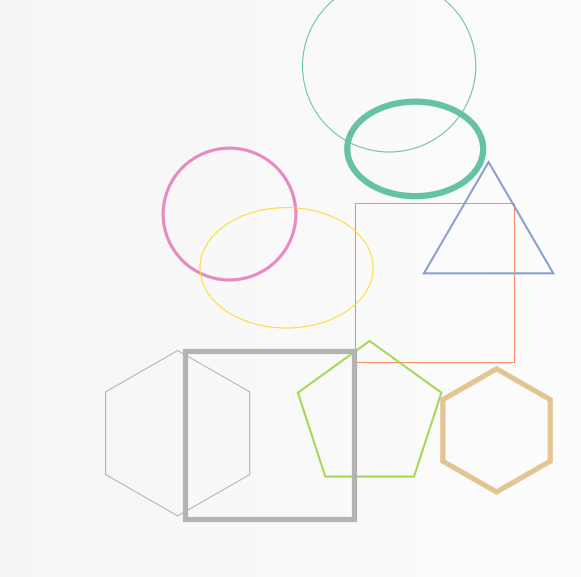[{"shape": "circle", "thickness": 0.5, "radius": 0.75, "center": [0.669, 0.885]}, {"shape": "oval", "thickness": 3, "radius": 0.58, "center": [0.714, 0.741]}, {"shape": "square", "thickness": 0.5, "radius": 0.69, "center": [0.748, 0.51]}, {"shape": "triangle", "thickness": 1, "radius": 0.64, "center": [0.841, 0.59]}, {"shape": "circle", "thickness": 1.5, "radius": 0.57, "center": [0.395, 0.628]}, {"shape": "pentagon", "thickness": 1, "radius": 0.65, "center": [0.636, 0.279]}, {"shape": "oval", "thickness": 0.5, "radius": 0.75, "center": [0.493, 0.535]}, {"shape": "hexagon", "thickness": 2.5, "radius": 0.53, "center": [0.854, 0.254]}, {"shape": "square", "thickness": 2.5, "radius": 0.73, "center": [0.464, 0.246]}, {"shape": "hexagon", "thickness": 0.5, "radius": 0.72, "center": [0.306, 0.249]}]